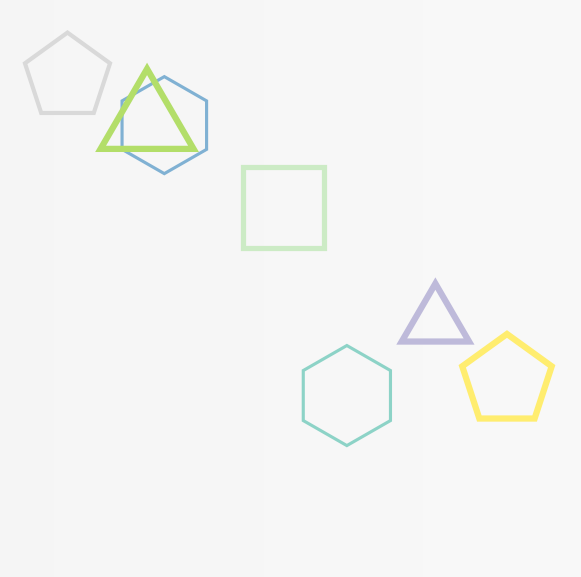[{"shape": "hexagon", "thickness": 1.5, "radius": 0.43, "center": [0.597, 0.314]}, {"shape": "triangle", "thickness": 3, "radius": 0.33, "center": [0.749, 0.441]}, {"shape": "hexagon", "thickness": 1.5, "radius": 0.42, "center": [0.283, 0.782]}, {"shape": "triangle", "thickness": 3, "radius": 0.46, "center": [0.253, 0.787]}, {"shape": "pentagon", "thickness": 2, "radius": 0.38, "center": [0.116, 0.866]}, {"shape": "square", "thickness": 2.5, "radius": 0.35, "center": [0.487, 0.64]}, {"shape": "pentagon", "thickness": 3, "radius": 0.4, "center": [0.872, 0.34]}]